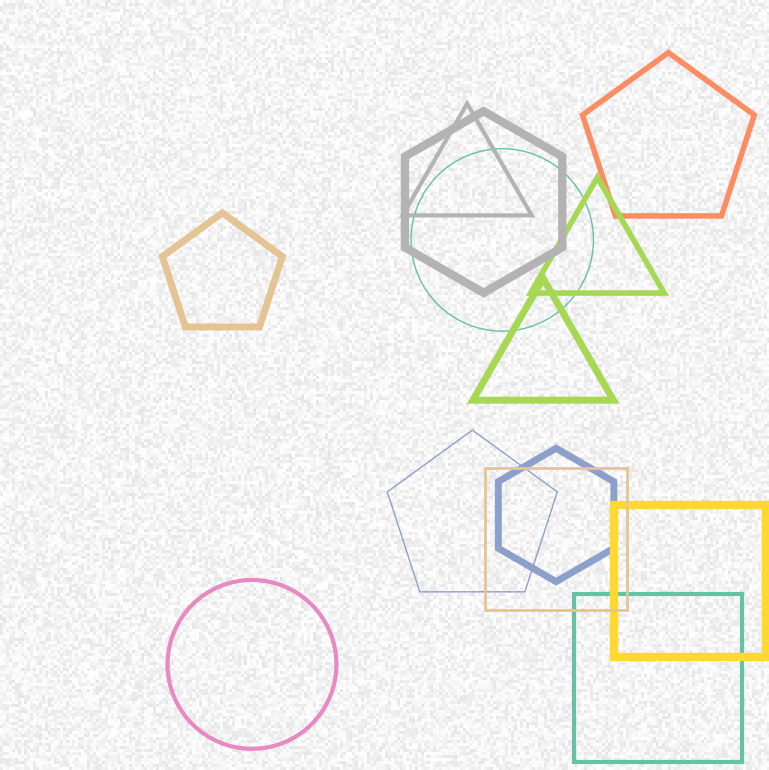[{"shape": "square", "thickness": 1.5, "radius": 0.54, "center": [0.855, 0.12]}, {"shape": "circle", "thickness": 0.5, "radius": 0.59, "center": [0.652, 0.688]}, {"shape": "pentagon", "thickness": 2, "radius": 0.59, "center": [0.868, 0.814]}, {"shape": "pentagon", "thickness": 0.5, "radius": 0.58, "center": [0.613, 0.325]}, {"shape": "hexagon", "thickness": 2.5, "radius": 0.43, "center": [0.722, 0.331]}, {"shape": "circle", "thickness": 1.5, "radius": 0.55, "center": [0.327, 0.137]}, {"shape": "triangle", "thickness": 2.5, "radius": 0.53, "center": [0.705, 0.533]}, {"shape": "triangle", "thickness": 2, "radius": 0.5, "center": [0.776, 0.669]}, {"shape": "square", "thickness": 3, "radius": 0.49, "center": [0.896, 0.245]}, {"shape": "pentagon", "thickness": 2.5, "radius": 0.41, "center": [0.289, 0.642]}, {"shape": "square", "thickness": 1, "radius": 0.46, "center": [0.723, 0.301]}, {"shape": "hexagon", "thickness": 3, "radius": 0.59, "center": [0.628, 0.738]}, {"shape": "triangle", "thickness": 1.5, "radius": 0.48, "center": [0.607, 0.769]}]